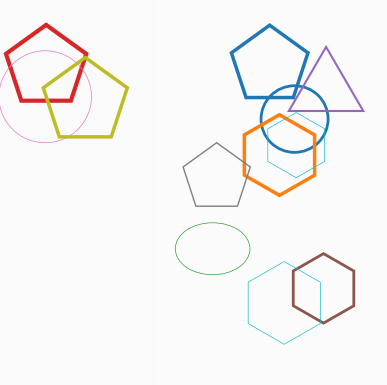[{"shape": "pentagon", "thickness": 2.5, "radius": 0.52, "center": [0.696, 0.831]}, {"shape": "circle", "thickness": 2, "radius": 0.43, "center": [0.76, 0.691]}, {"shape": "hexagon", "thickness": 2.5, "radius": 0.52, "center": [0.721, 0.597]}, {"shape": "oval", "thickness": 0.5, "radius": 0.48, "center": [0.549, 0.354]}, {"shape": "pentagon", "thickness": 3, "radius": 0.54, "center": [0.119, 0.827]}, {"shape": "triangle", "thickness": 1.5, "radius": 0.55, "center": [0.841, 0.767]}, {"shape": "hexagon", "thickness": 2, "radius": 0.45, "center": [0.835, 0.251]}, {"shape": "circle", "thickness": 0.5, "radius": 0.6, "center": [0.117, 0.749]}, {"shape": "pentagon", "thickness": 1, "radius": 0.46, "center": [0.559, 0.538]}, {"shape": "pentagon", "thickness": 2.5, "radius": 0.57, "center": [0.22, 0.737]}, {"shape": "hexagon", "thickness": 0.5, "radius": 0.54, "center": [0.734, 0.213]}, {"shape": "hexagon", "thickness": 0.5, "radius": 0.42, "center": [0.765, 0.623]}]